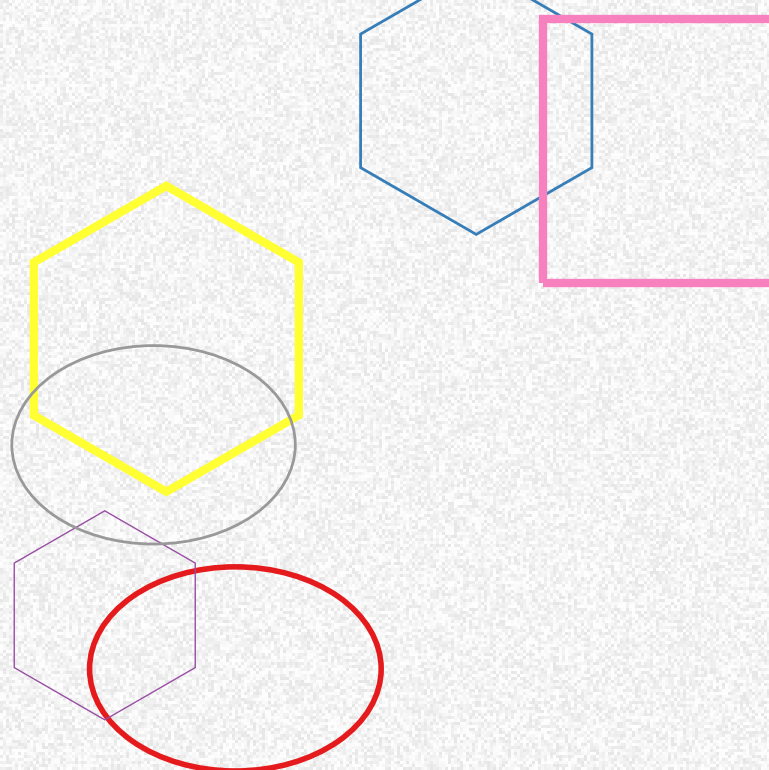[{"shape": "oval", "thickness": 2, "radius": 0.95, "center": [0.306, 0.131]}, {"shape": "hexagon", "thickness": 1, "radius": 0.87, "center": [0.619, 0.869]}, {"shape": "hexagon", "thickness": 0.5, "radius": 0.68, "center": [0.136, 0.201]}, {"shape": "hexagon", "thickness": 3, "radius": 0.99, "center": [0.216, 0.56]}, {"shape": "square", "thickness": 3, "radius": 0.86, "center": [0.876, 0.804]}, {"shape": "oval", "thickness": 1, "radius": 0.92, "center": [0.199, 0.422]}]